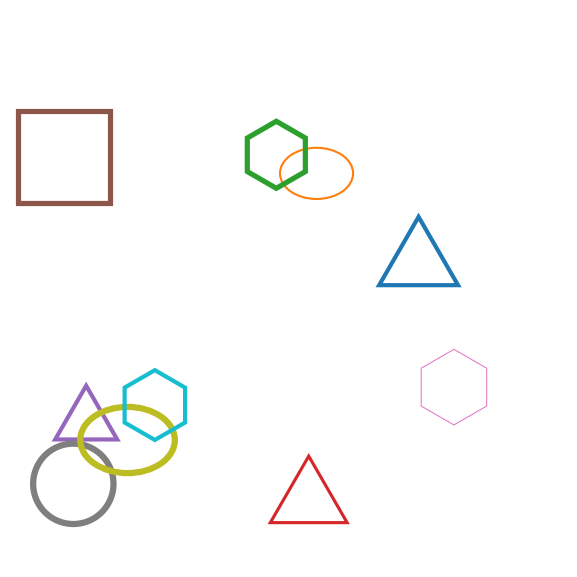[{"shape": "triangle", "thickness": 2, "radius": 0.39, "center": [0.725, 0.545]}, {"shape": "oval", "thickness": 1, "radius": 0.32, "center": [0.548, 0.699]}, {"shape": "hexagon", "thickness": 2.5, "radius": 0.29, "center": [0.478, 0.731]}, {"shape": "triangle", "thickness": 1.5, "radius": 0.38, "center": [0.535, 0.133]}, {"shape": "triangle", "thickness": 2, "radius": 0.31, "center": [0.149, 0.269]}, {"shape": "square", "thickness": 2.5, "radius": 0.4, "center": [0.111, 0.727]}, {"shape": "hexagon", "thickness": 0.5, "radius": 0.33, "center": [0.786, 0.329]}, {"shape": "circle", "thickness": 3, "radius": 0.35, "center": [0.127, 0.161]}, {"shape": "oval", "thickness": 3, "radius": 0.41, "center": [0.221, 0.237]}, {"shape": "hexagon", "thickness": 2, "radius": 0.3, "center": [0.268, 0.298]}]